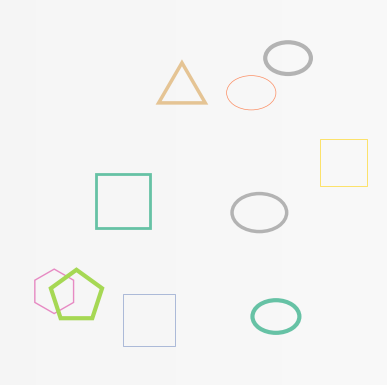[{"shape": "oval", "thickness": 3, "radius": 0.3, "center": [0.712, 0.178]}, {"shape": "square", "thickness": 2, "radius": 0.35, "center": [0.318, 0.478]}, {"shape": "oval", "thickness": 0.5, "radius": 0.32, "center": [0.648, 0.759]}, {"shape": "square", "thickness": 0.5, "radius": 0.33, "center": [0.385, 0.169]}, {"shape": "hexagon", "thickness": 1, "radius": 0.29, "center": [0.14, 0.243]}, {"shape": "pentagon", "thickness": 3, "radius": 0.35, "center": [0.197, 0.23]}, {"shape": "square", "thickness": 0.5, "radius": 0.3, "center": [0.886, 0.578]}, {"shape": "triangle", "thickness": 2.5, "radius": 0.35, "center": [0.47, 0.767]}, {"shape": "oval", "thickness": 2.5, "radius": 0.35, "center": [0.669, 0.448]}, {"shape": "oval", "thickness": 3, "radius": 0.29, "center": [0.743, 0.849]}]